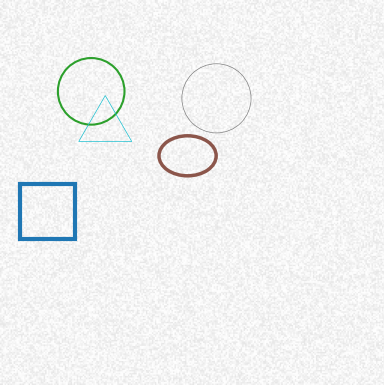[{"shape": "square", "thickness": 3, "radius": 0.36, "center": [0.122, 0.451]}, {"shape": "circle", "thickness": 1.5, "radius": 0.43, "center": [0.237, 0.763]}, {"shape": "oval", "thickness": 2.5, "radius": 0.37, "center": [0.487, 0.595]}, {"shape": "circle", "thickness": 0.5, "radius": 0.45, "center": [0.562, 0.745]}, {"shape": "triangle", "thickness": 0.5, "radius": 0.4, "center": [0.273, 0.672]}]